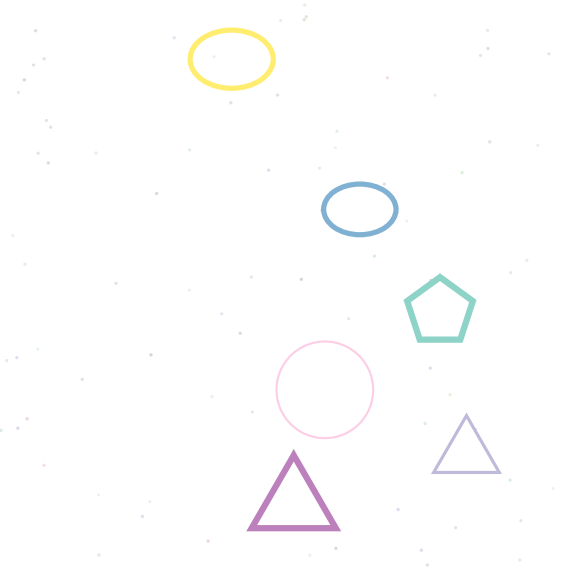[{"shape": "pentagon", "thickness": 3, "radius": 0.3, "center": [0.762, 0.459]}, {"shape": "triangle", "thickness": 1.5, "radius": 0.33, "center": [0.808, 0.214]}, {"shape": "oval", "thickness": 2.5, "radius": 0.31, "center": [0.623, 0.637]}, {"shape": "circle", "thickness": 1, "radius": 0.42, "center": [0.562, 0.324]}, {"shape": "triangle", "thickness": 3, "radius": 0.42, "center": [0.509, 0.127]}, {"shape": "oval", "thickness": 2.5, "radius": 0.36, "center": [0.401, 0.897]}]